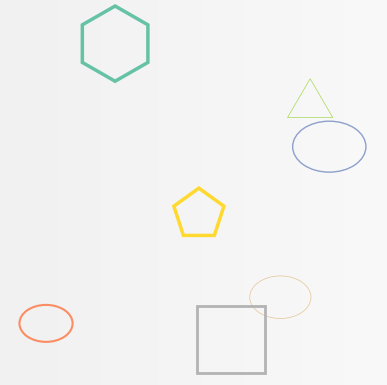[{"shape": "hexagon", "thickness": 2.5, "radius": 0.49, "center": [0.297, 0.887]}, {"shape": "oval", "thickness": 1.5, "radius": 0.34, "center": [0.119, 0.16]}, {"shape": "oval", "thickness": 1, "radius": 0.47, "center": [0.85, 0.619]}, {"shape": "triangle", "thickness": 0.5, "radius": 0.34, "center": [0.8, 0.728]}, {"shape": "pentagon", "thickness": 2.5, "radius": 0.34, "center": [0.513, 0.443]}, {"shape": "oval", "thickness": 0.5, "radius": 0.39, "center": [0.724, 0.228]}, {"shape": "square", "thickness": 2, "radius": 0.44, "center": [0.596, 0.118]}]